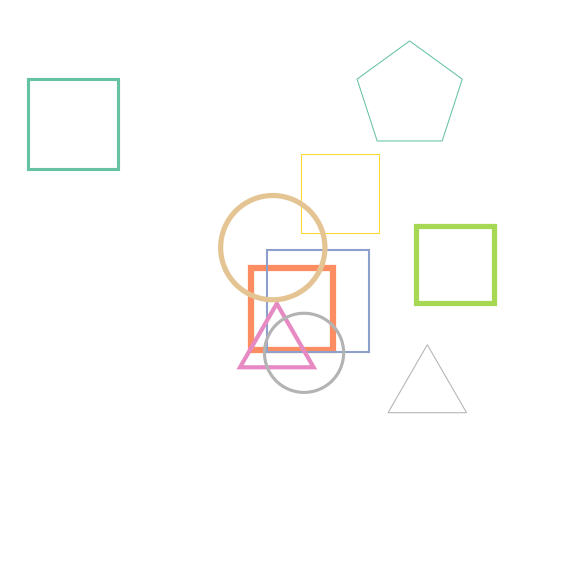[{"shape": "square", "thickness": 1.5, "radius": 0.39, "center": [0.126, 0.784]}, {"shape": "pentagon", "thickness": 0.5, "radius": 0.48, "center": [0.709, 0.832]}, {"shape": "square", "thickness": 3, "radius": 0.35, "center": [0.506, 0.464]}, {"shape": "square", "thickness": 1, "radius": 0.44, "center": [0.55, 0.478]}, {"shape": "triangle", "thickness": 2, "radius": 0.37, "center": [0.479, 0.4]}, {"shape": "square", "thickness": 2.5, "radius": 0.33, "center": [0.788, 0.541]}, {"shape": "square", "thickness": 0.5, "radius": 0.34, "center": [0.589, 0.664]}, {"shape": "circle", "thickness": 2.5, "radius": 0.45, "center": [0.472, 0.57]}, {"shape": "triangle", "thickness": 0.5, "radius": 0.39, "center": [0.74, 0.324]}, {"shape": "circle", "thickness": 1.5, "radius": 0.34, "center": [0.527, 0.388]}]